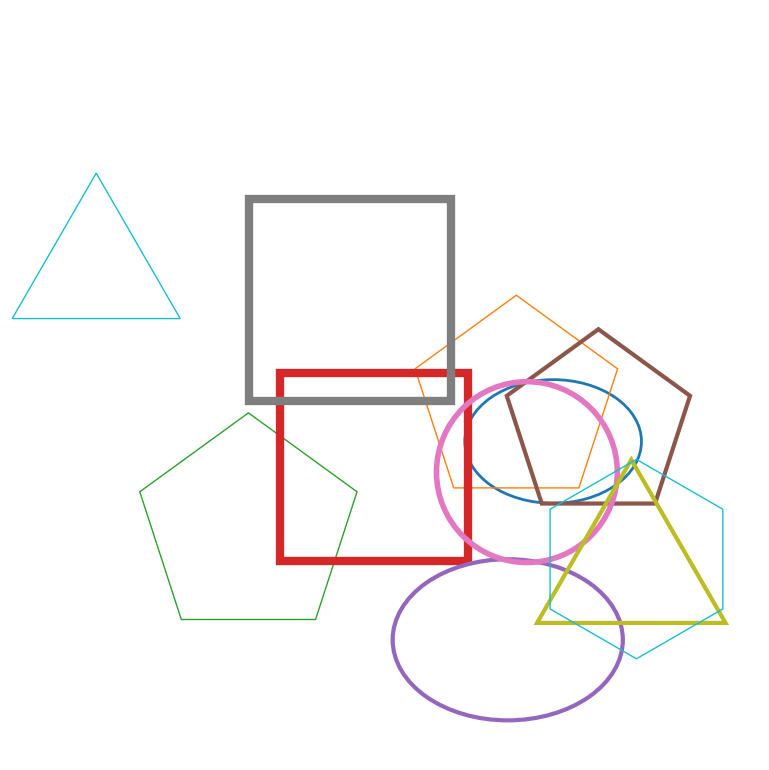[{"shape": "oval", "thickness": 1, "radius": 0.57, "center": [0.718, 0.427]}, {"shape": "pentagon", "thickness": 0.5, "radius": 0.69, "center": [0.671, 0.478]}, {"shape": "pentagon", "thickness": 0.5, "radius": 0.74, "center": [0.323, 0.315]}, {"shape": "square", "thickness": 3, "radius": 0.61, "center": [0.486, 0.393]}, {"shape": "oval", "thickness": 1.5, "radius": 0.75, "center": [0.659, 0.169]}, {"shape": "pentagon", "thickness": 1.5, "radius": 0.63, "center": [0.777, 0.447]}, {"shape": "circle", "thickness": 2, "radius": 0.59, "center": [0.684, 0.387]}, {"shape": "square", "thickness": 3, "radius": 0.66, "center": [0.455, 0.61]}, {"shape": "triangle", "thickness": 1.5, "radius": 0.71, "center": [0.82, 0.262]}, {"shape": "hexagon", "thickness": 0.5, "radius": 0.65, "center": [0.827, 0.274]}, {"shape": "triangle", "thickness": 0.5, "radius": 0.63, "center": [0.125, 0.649]}]